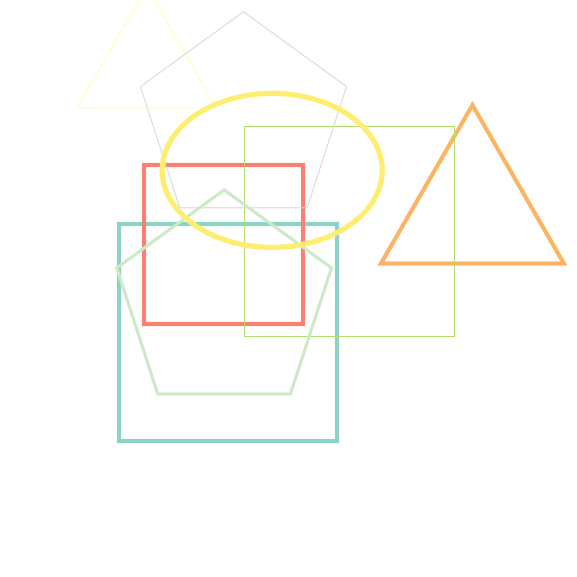[{"shape": "square", "thickness": 2, "radius": 0.94, "center": [0.394, 0.423]}, {"shape": "triangle", "thickness": 0.5, "radius": 0.7, "center": [0.254, 0.882]}, {"shape": "square", "thickness": 2, "radius": 0.69, "center": [0.387, 0.576]}, {"shape": "triangle", "thickness": 2, "radius": 0.91, "center": [0.818, 0.634]}, {"shape": "square", "thickness": 0.5, "radius": 0.91, "center": [0.605, 0.599]}, {"shape": "pentagon", "thickness": 0.5, "radius": 0.94, "center": [0.422, 0.791]}, {"shape": "pentagon", "thickness": 1.5, "radius": 0.98, "center": [0.388, 0.475]}, {"shape": "oval", "thickness": 2.5, "radius": 0.95, "center": [0.471, 0.704]}]